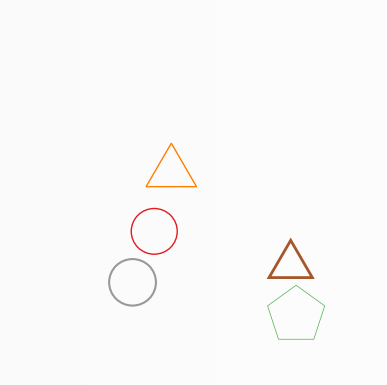[{"shape": "circle", "thickness": 1, "radius": 0.3, "center": [0.398, 0.399]}, {"shape": "pentagon", "thickness": 0.5, "radius": 0.39, "center": [0.764, 0.182]}, {"shape": "triangle", "thickness": 1, "radius": 0.38, "center": [0.442, 0.553]}, {"shape": "triangle", "thickness": 2, "radius": 0.32, "center": [0.75, 0.311]}, {"shape": "circle", "thickness": 1.5, "radius": 0.3, "center": [0.342, 0.267]}]